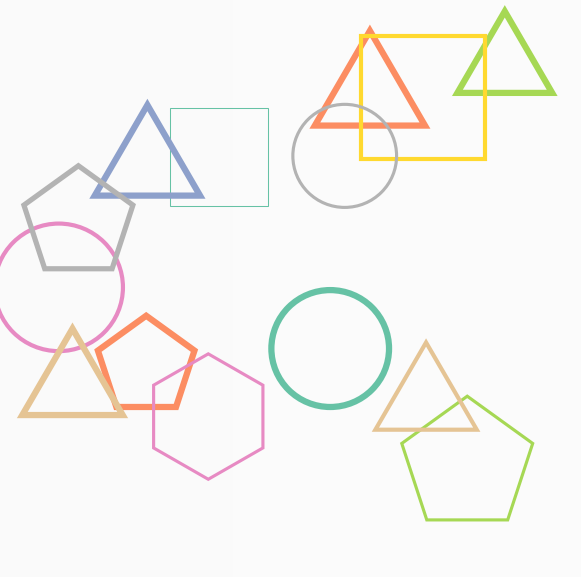[{"shape": "square", "thickness": 0.5, "radius": 0.42, "center": [0.377, 0.727]}, {"shape": "circle", "thickness": 3, "radius": 0.51, "center": [0.568, 0.396]}, {"shape": "triangle", "thickness": 3, "radius": 0.55, "center": [0.636, 0.836]}, {"shape": "pentagon", "thickness": 3, "radius": 0.44, "center": [0.252, 0.365]}, {"shape": "triangle", "thickness": 3, "radius": 0.52, "center": [0.254, 0.713]}, {"shape": "hexagon", "thickness": 1.5, "radius": 0.54, "center": [0.358, 0.278]}, {"shape": "circle", "thickness": 2, "radius": 0.55, "center": [0.101, 0.502]}, {"shape": "triangle", "thickness": 3, "radius": 0.47, "center": [0.868, 0.885]}, {"shape": "pentagon", "thickness": 1.5, "radius": 0.59, "center": [0.804, 0.195]}, {"shape": "square", "thickness": 2, "radius": 0.53, "center": [0.729, 0.83]}, {"shape": "triangle", "thickness": 2, "radius": 0.5, "center": [0.733, 0.305]}, {"shape": "triangle", "thickness": 3, "radius": 0.5, "center": [0.125, 0.33]}, {"shape": "circle", "thickness": 1.5, "radius": 0.45, "center": [0.593, 0.729]}, {"shape": "pentagon", "thickness": 2.5, "radius": 0.49, "center": [0.135, 0.614]}]